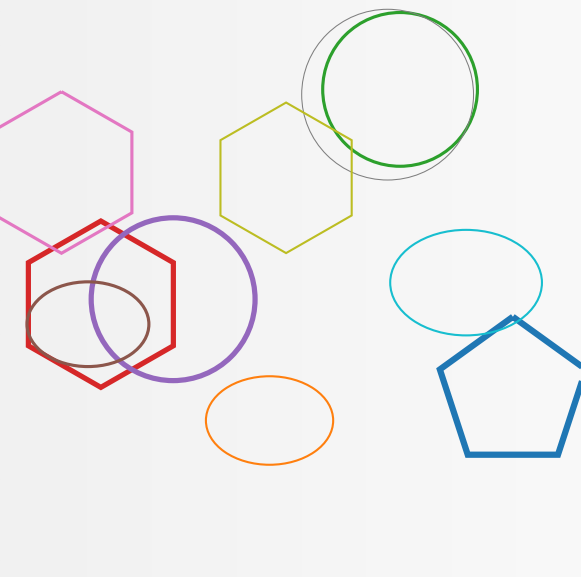[{"shape": "pentagon", "thickness": 3, "radius": 0.66, "center": [0.882, 0.319]}, {"shape": "oval", "thickness": 1, "radius": 0.55, "center": [0.464, 0.271]}, {"shape": "circle", "thickness": 1.5, "radius": 0.67, "center": [0.688, 0.844]}, {"shape": "hexagon", "thickness": 2.5, "radius": 0.72, "center": [0.174, 0.472]}, {"shape": "circle", "thickness": 2.5, "radius": 0.7, "center": [0.298, 0.481]}, {"shape": "oval", "thickness": 1.5, "radius": 0.52, "center": [0.151, 0.438]}, {"shape": "hexagon", "thickness": 1.5, "radius": 0.7, "center": [0.106, 0.7]}, {"shape": "circle", "thickness": 0.5, "radius": 0.74, "center": [0.667, 0.835]}, {"shape": "hexagon", "thickness": 1, "radius": 0.65, "center": [0.492, 0.691]}, {"shape": "oval", "thickness": 1, "radius": 0.65, "center": [0.802, 0.51]}]